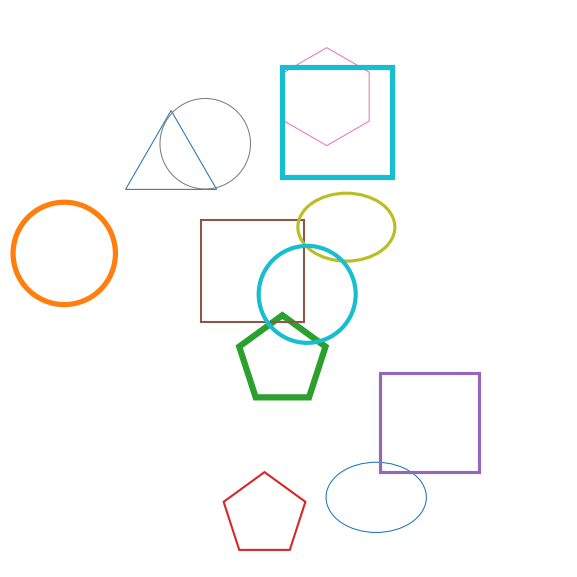[{"shape": "oval", "thickness": 0.5, "radius": 0.43, "center": [0.651, 0.138]}, {"shape": "triangle", "thickness": 0.5, "radius": 0.46, "center": [0.296, 0.717]}, {"shape": "circle", "thickness": 2.5, "radius": 0.44, "center": [0.111, 0.56]}, {"shape": "pentagon", "thickness": 3, "radius": 0.39, "center": [0.489, 0.375]}, {"shape": "pentagon", "thickness": 1, "radius": 0.37, "center": [0.458, 0.107]}, {"shape": "square", "thickness": 1.5, "radius": 0.43, "center": [0.744, 0.267]}, {"shape": "square", "thickness": 1, "radius": 0.44, "center": [0.437, 0.531]}, {"shape": "hexagon", "thickness": 0.5, "radius": 0.42, "center": [0.566, 0.832]}, {"shape": "circle", "thickness": 0.5, "radius": 0.39, "center": [0.355, 0.75]}, {"shape": "oval", "thickness": 1.5, "radius": 0.42, "center": [0.6, 0.606]}, {"shape": "square", "thickness": 2.5, "radius": 0.48, "center": [0.584, 0.788]}, {"shape": "circle", "thickness": 2, "radius": 0.42, "center": [0.532, 0.489]}]